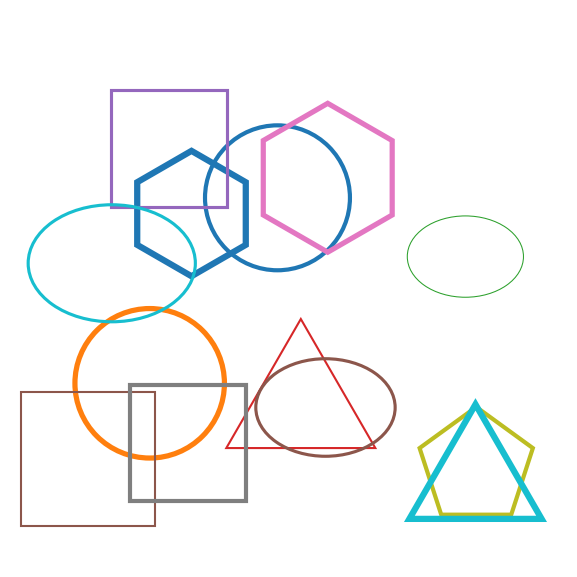[{"shape": "hexagon", "thickness": 3, "radius": 0.54, "center": [0.332, 0.629]}, {"shape": "circle", "thickness": 2, "radius": 0.63, "center": [0.48, 0.657]}, {"shape": "circle", "thickness": 2.5, "radius": 0.65, "center": [0.259, 0.335]}, {"shape": "oval", "thickness": 0.5, "radius": 0.5, "center": [0.806, 0.555]}, {"shape": "triangle", "thickness": 1, "radius": 0.74, "center": [0.521, 0.298]}, {"shape": "square", "thickness": 1.5, "radius": 0.5, "center": [0.293, 0.742]}, {"shape": "square", "thickness": 1, "radius": 0.58, "center": [0.153, 0.205]}, {"shape": "oval", "thickness": 1.5, "radius": 0.6, "center": [0.564, 0.294]}, {"shape": "hexagon", "thickness": 2.5, "radius": 0.64, "center": [0.567, 0.691]}, {"shape": "square", "thickness": 2, "radius": 0.5, "center": [0.326, 0.232]}, {"shape": "pentagon", "thickness": 2, "radius": 0.52, "center": [0.825, 0.191]}, {"shape": "triangle", "thickness": 3, "radius": 0.66, "center": [0.823, 0.167]}, {"shape": "oval", "thickness": 1.5, "radius": 0.72, "center": [0.194, 0.543]}]